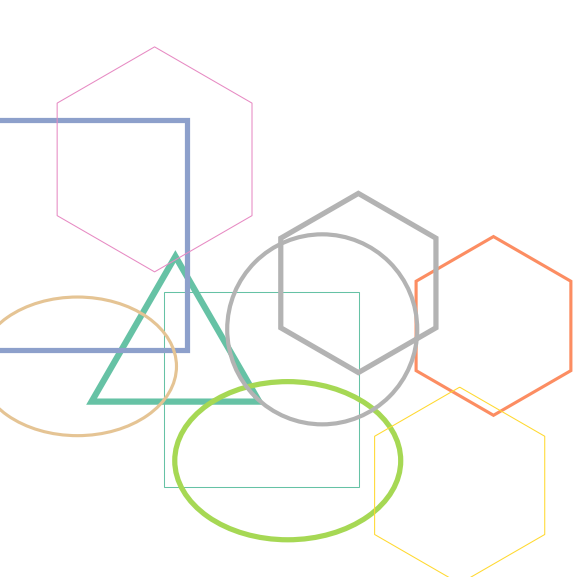[{"shape": "square", "thickness": 0.5, "radius": 0.84, "center": [0.453, 0.324]}, {"shape": "triangle", "thickness": 3, "radius": 0.84, "center": [0.304, 0.388]}, {"shape": "hexagon", "thickness": 1.5, "radius": 0.77, "center": [0.855, 0.435]}, {"shape": "square", "thickness": 2.5, "radius": 1.0, "center": [0.124, 0.592]}, {"shape": "hexagon", "thickness": 0.5, "radius": 0.97, "center": [0.268, 0.723]}, {"shape": "oval", "thickness": 2.5, "radius": 0.98, "center": [0.498, 0.201]}, {"shape": "hexagon", "thickness": 0.5, "radius": 0.85, "center": [0.796, 0.159]}, {"shape": "oval", "thickness": 1.5, "radius": 0.86, "center": [0.134, 0.365]}, {"shape": "hexagon", "thickness": 2.5, "radius": 0.78, "center": [0.621, 0.509]}, {"shape": "circle", "thickness": 2, "radius": 0.82, "center": [0.558, 0.429]}]